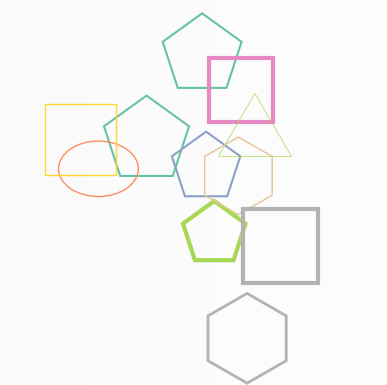[{"shape": "pentagon", "thickness": 1.5, "radius": 0.54, "center": [0.522, 0.858]}, {"shape": "pentagon", "thickness": 1.5, "radius": 0.58, "center": [0.378, 0.636]}, {"shape": "oval", "thickness": 1, "radius": 0.51, "center": [0.254, 0.562]}, {"shape": "pentagon", "thickness": 1.5, "radius": 0.46, "center": [0.532, 0.565]}, {"shape": "square", "thickness": 3, "radius": 0.41, "center": [0.622, 0.767]}, {"shape": "triangle", "thickness": 0.5, "radius": 0.55, "center": [0.658, 0.648]}, {"shape": "pentagon", "thickness": 3, "radius": 0.42, "center": [0.553, 0.393]}, {"shape": "square", "thickness": 1, "radius": 0.46, "center": [0.208, 0.638]}, {"shape": "hexagon", "thickness": 1, "radius": 0.5, "center": [0.615, 0.543]}, {"shape": "square", "thickness": 3, "radius": 0.48, "center": [0.724, 0.362]}, {"shape": "hexagon", "thickness": 2, "radius": 0.58, "center": [0.638, 0.121]}]